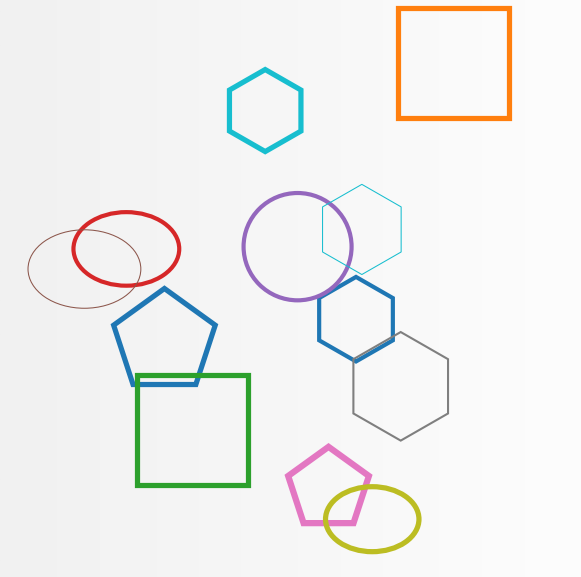[{"shape": "pentagon", "thickness": 2.5, "radius": 0.46, "center": [0.283, 0.408]}, {"shape": "hexagon", "thickness": 2, "radius": 0.37, "center": [0.612, 0.446]}, {"shape": "square", "thickness": 2.5, "radius": 0.48, "center": [0.78, 0.89]}, {"shape": "square", "thickness": 2.5, "radius": 0.48, "center": [0.331, 0.255]}, {"shape": "oval", "thickness": 2, "radius": 0.45, "center": [0.217, 0.568]}, {"shape": "circle", "thickness": 2, "radius": 0.46, "center": [0.512, 0.572]}, {"shape": "oval", "thickness": 0.5, "radius": 0.49, "center": [0.145, 0.533]}, {"shape": "pentagon", "thickness": 3, "radius": 0.37, "center": [0.565, 0.152]}, {"shape": "hexagon", "thickness": 1, "radius": 0.47, "center": [0.689, 0.33]}, {"shape": "oval", "thickness": 2.5, "radius": 0.4, "center": [0.64, 0.1]}, {"shape": "hexagon", "thickness": 0.5, "radius": 0.39, "center": [0.623, 0.602]}, {"shape": "hexagon", "thickness": 2.5, "radius": 0.36, "center": [0.456, 0.808]}]